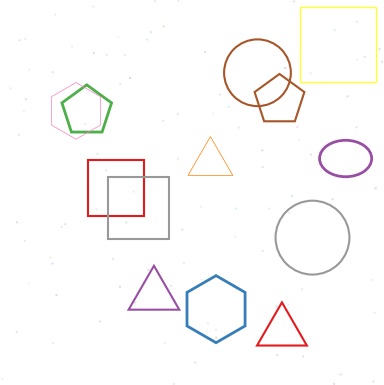[{"shape": "square", "thickness": 1.5, "radius": 0.36, "center": [0.3, 0.511]}, {"shape": "triangle", "thickness": 1.5, "radius": 0.37, "center": [0.732, 0.14]}, {"shape": "hexagon", "thickness": 2, "radius": 0.44, "center": [0.561, 0.197]}, {"shape": "pentagon", "thickness": 2, "radius": 0.34, "center": [0.225, 0.712]}, {"shape": "oval", "thickness": 2, "radius": 0.34, "center": [0.898, 0.588]}, {"shape": "triangle", "thickness": 1.5, "radius": 0.38, "center": [0.4, 0.234]}, {"shape": "triangle", "thickness": 0.5, "radius": 0.34, "center": [0.546, 0.578]}, {"shape": "square", "thickness": 1, "radius": 0.49, "center": [0.878, 0.884]}, {"shape": "pentagon", "thickness": 1.5, "radius": 0.34, "center": [0.726, 0.74]}, {"shape": "circle", "thickness": 1.5, "radius": 0.43, "center": [0.669, 0.811]}, {"shape": "hexagon", "thickness": 0.5, "radius": 0.37, "center": [0.197, 0.712]}, {"shape": "square", "thickness": 1.5, "radius": 0.4, "center": [0.36, 0.459]}, {"shape": "circle", "thickness": 1.5, "radius": 0.48, "center": [0.812, 0.383]}]